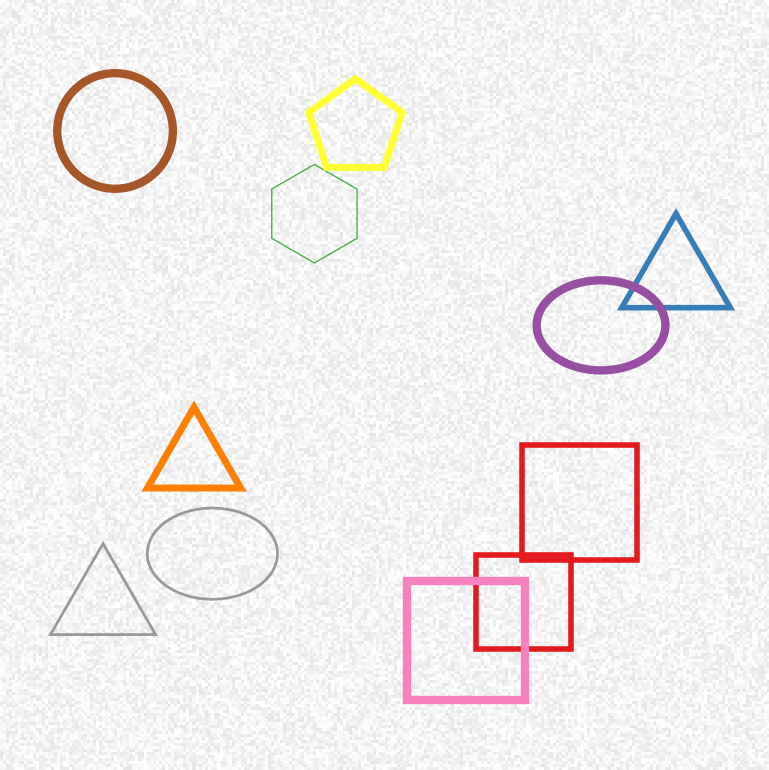[{"shape": "square", "thickness": 2, "radius": 0.31, "center": [0.68, 0.218]}, {"shape": "square", "thickness": 2, "radius": 0.37, "center": [0.753, 0.348]}, {"shape": "triangle", "thickness": 2, "radius": 0.41, "center": [0.878, 0.641]}, {"shape": "hexagon", "thickness": 0.5, "radius": 0.32, "center": [0.408, 0.722]}, {"shape": "oval", "thickness": 3, "radius": 0.42, "center": [0.781, 0.577]}, {"shape": "triangle", "thickness": 2.5, "radius": 0.35, "center": [0.252, 0.401]}, {"shape": "pentagon", "thickness": 2.5, "radius": 0.32, "center": [0.462, 0.834]}, {"shape": "circle", "thickness": 3, "radius": 0.38, "center": [0.149, 0.83]}, {"shape": "square", "thickness": 3, "radius": 0.38, "center": [0.606, 0.168]}, {"shape": "triangle", "thickness": 1, "radius": 0.39, "center": [0.134, 0.215]}, {"shape": "oval", "thickness": 1, "radius": 0.42, "center": [0.276, 0.281]}]